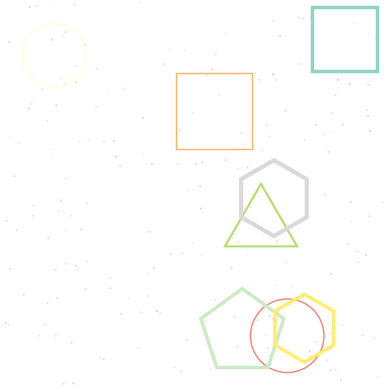[{"shape": "square", "thickness": 2.5, "radius": 0.42, "center": [0.894, 0.898]}, {"shape": "circle", "thickness": 0.5, "radius": 0.41, "center": [0.139, 0.856]}, {"shape": "circle", "thickness": 1, "radius": 0.48, "center": [0.746, 0.128]}, {"shape": "square", "thickness": 1, "radius": 0.49, "center": [0.555, 0.711]}, {"shape": "triangle", "thickness": 1.5, "radius": 0.54, "center": [0.678, 0.414]}, {"shape": "hexagon", "thickness": 3, "radius": 0.49, "center": [0.712, 0.485]}, {"shape": "pentagon", "thickness": 2.5, "radius": 0.57, "center": [0.629, 0.137]}, {"shape": "hexagon", "thickness": 2.5, "radius": 0.44, "center": [0.79, 0.148]}]